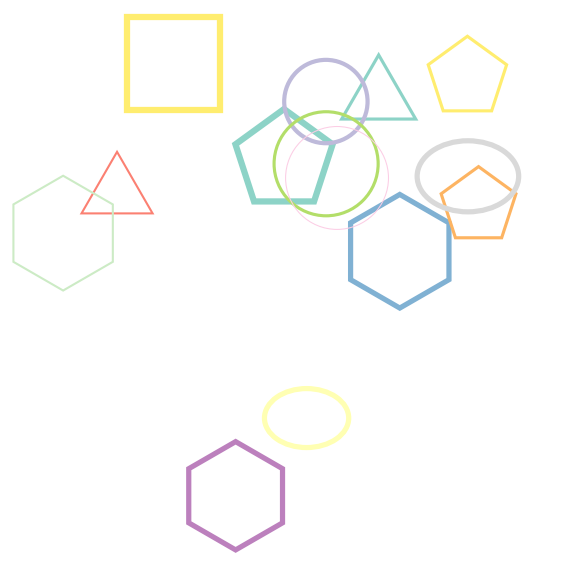[{"shape": "triangle", "thickness": 1.5, "radius": 0.37, "center": [0.656, 0.83]}, {"shape": "pentagon", "thickness": 3, "radius": 0.44, "center": [0.492, 0.722]}, {"shape": "oval", "thickness": 2.5, "radius": 0.36, "center": [0.531, 0.275]}, {"shape": "circle", "thickness": 2, "radius": 0.36, "center": [0.564, 0.823]}, {"shape": "triangle", "thickness": 1, "radius": 0.36, "center": [0.203, 0.665]}, {"shape": "hexagon", "thickness": 2.5, "radius": 0.49, "center": [0.692, 0.564]}, {"shape": "pentagon", "thickness": 1.5, "radius": 0.34, "center": [0.829, 0.643]}, {"shape": "circle", "thickness": 1.5, "radius": 0.45, "center": [0.565, 0.716]}, {"shape": "circle", "thickness": 0.5, "radius": 0.45, "center": [0.584, 0.691]}, {"shape": "oval", "thickness": 2.5, "radius": 0.44, "center": [0.81, 0.694]}, {"shape": "hexagon", "thickness": 2.5, "radius": 0.47, "center": [0.408, 0.141]}, {"shape": "hexagon", "thickness": 1, "radius": 0.5, "center": [0.109, 0.595]}, {"shape": "square", "thickness": 3, "radius": 0.4, "center": [0.3, 0.89]}, {"shape": "pentagon", "thickness": 1.5, "radius": 0.36, "center": [0.809, 0.865]}]